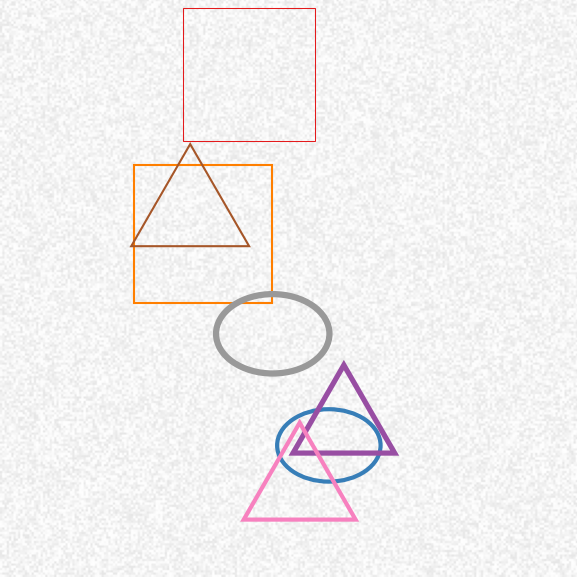[{"shape": "square", "thickness": 0.5, "radius": 0.57, "center": [0.431, 0.87]}, {"shape": "oval", "thickness": 2, "radius": 0.45, "center": [0.569, 0.228]}, {"shape": "triangle", "thickness": 2.5, "radius": 0.51, "center": [0.595, 0.265]}, {"shape": "square", "thickness": 1, "radius": 0.6, "center": [0.352, 0.593]}, {"shape": "triangle", "thickness": 1, "radius": 0.59, "center": [0.329, 0.632]}, {"shape": "triangle", "thickness": 2, "radius": 0.56, "center": [0.519, 0.155]}, {"shape": "oval", "thickness": 3, "radius": 0.49, "center": [0.472, 0.421]}]